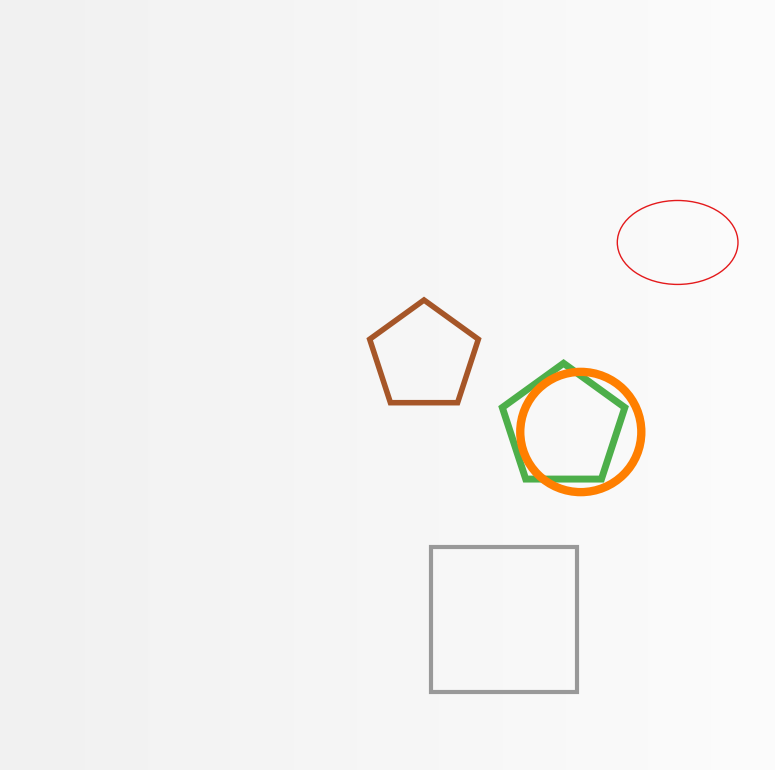[{"shape": "oval", "thickness": 0.5, "radius": 0.39, "center": [0.874, 0.685]}, {"shape": "pentagon", "thickness": 2.5, "radius": 0.42, "center": [0.727, 0.445]}, {"shape": "circle", "thickness": 3, "radius": 0.39, "center": [0.749, 0.439]}, {"shape": "pentagon", "thickness": 2, "radius": 0.37, "center": [0.547, 0.537]}, {"shape": "square", "thickness": 1.5, "radius": 0.47, "center": [0.651, 0.196]}]